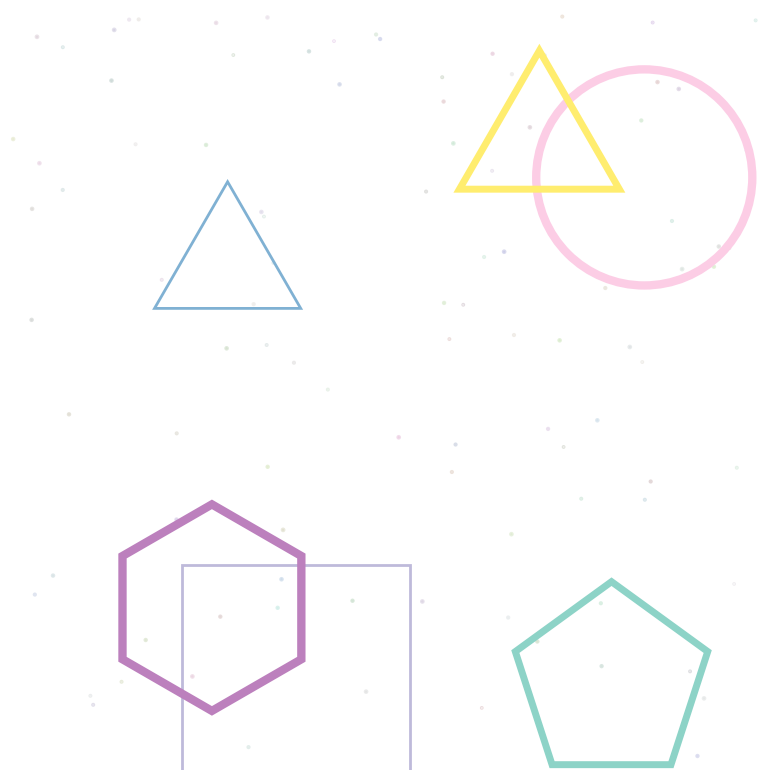[{"shape": "pentagon", "thickness": 2.5, "radius": 0.66, "center": [0.794, 0.113]}, {"shape": "square", "thickness": 1, "radius": 0.74, "center": [0.384, 0.119]}, {"shape": "triangle", "thickness": 1, "radius": 0.55, "center": [0.296, 0.654]}, {"shape": "circle", "thickness": 3, "radius": 0.7, "center": [0.837, 0.77]}, {"shape": "hexagon", "thickness": 3, "radius": 0.67, "center": [0.275, 0.211]}, {"shape": "triangle", "thickness": 2.5, "radius": 0.6, "center": [0.701, 0.814]}]